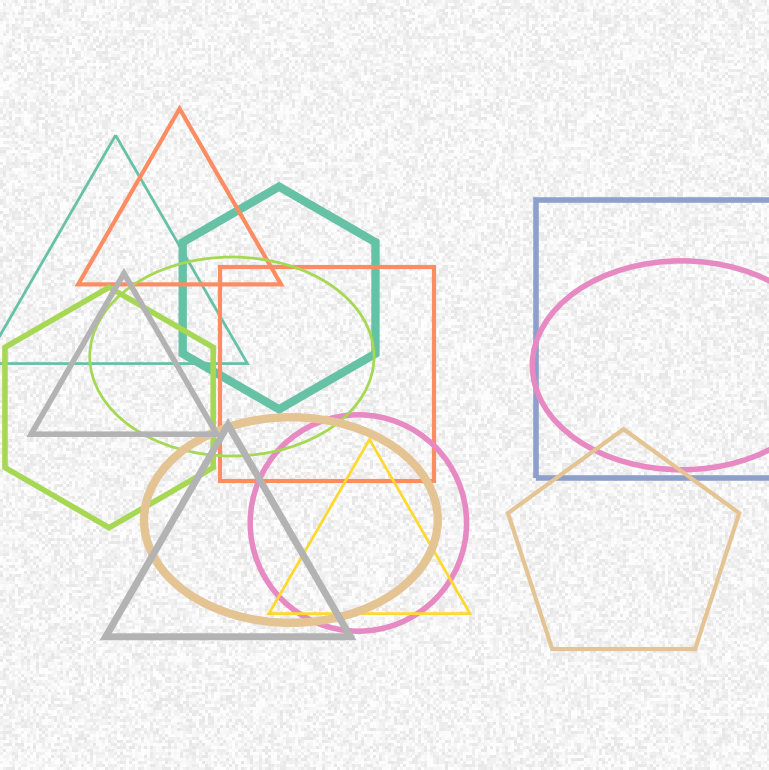[{"shape": "hexagon", "thickness": 3, "radius": 0.72, "center": [0.362, 0.613]}, {"shape": "triangle", "thickness": 1, "radius": 0.99, "center": [0.15, 0.627]}, {"shape": "triangle", "thickness": 1.5, "radius": 0.76, "center": [0.233, 0.707]}, {"shape": "square", "thickness": 1.5, "radius": 0.7, "center": [0.424, 0.514]}, {"shape": "square", "thickness": 2, "radius": 0.9, "center": [0.877, 0.56]}, {"shape": "circle", "thickness": 2, "radius": 0.7, "center": [0.465, 0.321]}, {"shape": "oval", "thickness": 2, "radius": 0.97, "center": [0.885, 0.526]}, {"shape": "oval", "thickness": 1, "radius": 0.92, "center": [0.301, 0.537]}, {"shape": "hexagon", "thickness": 2, "radius": 0.78, "center": [0.142, 0.471]}, {"shape": "triangle", "thickness": 1, "radius": 0.75, "center": [0.48, 0.278]}, {"shape": "oval", "thickness": 3, "radius": 0.95, "center": [0.378, 0.325]}, {"shape": "pentagon", "thickness": 1.5, "radius": 0.79, "center": [0.81, 0.285]}, {"shape": "triangle", "thickness": 2.5, "radius": 0.92, "center": [0.296, 0.265]}, {"shape": "triangle", "thickness": 2, "radius": 0.7, "center": [0.161, 0.506]}]